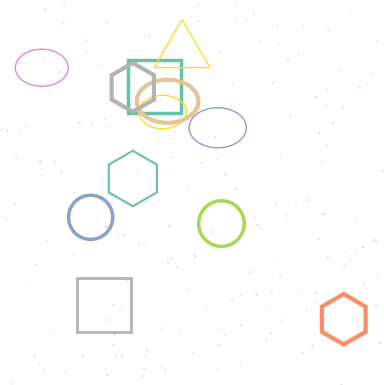[{"shape": "hexagon", "thickness": 1.5, "radius": 0.36, "center": [0.345, 0.536]}, {"shape": "square", "thickness": 2.5, "radius": 0.35, "center": [0.402, 0.776]}, {"shape": "hexagon", "thickness": 3, "radius": 0.33, "center": [0.893, 0.171]}, {"shape": "oval", "thickness": 1, "radius": 0.37, "center": [0.565, 0.668]}, {"shape": "circle", "thickness": 2.5, "radius": 0.29, "center": [0.235, 0.436]}, {"shape": "oval", "thickness": 1, "radius": 0.34, "center": [0.109, 0.824]}, {"shape": "circle", "thickness": 2.5, "radius": 0.3, "center": [0.575, 0.419]}, {"shape": "oval", "thickness": 1, "radius": 0.31, "center": [0.422, 0.709]}, {"shape": "triangle", "thickness": 1, "radius": 0.42, "center": [0.473, 0.866]}, {"shape": "oval", "thickness": 3, "radius": 0.4, "center": [0.435, 0.737]}, {"shape": "hexagon", "thickness": 3, "radius": 0.32, "center": [0.345, 0.773]}, {"shape": "square", "thickness": 2, "radius": 0.35, "center": [0.27, 0.207]}]